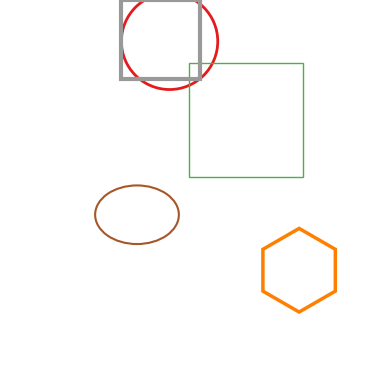[{"shape": "circle", "thickness": 2, "radius": 0.63, "center": [0.44, 0.893]}, {"shape": "square", "thickness": 1, "radius": 0.74, "center": [0.639, 0.689]}, {"shape": "hexagon", "thickness": 2.5, "radius": 0.54, "center": [0.777, 0.298]}, {"shape": "oval", "thickness": 1.5, "radius": 0.54, "center": [0.356, 0.442]}, {"shape": "square", "thickness": 3, "radius": 0.51, "center": [0.416, 0.897]}]